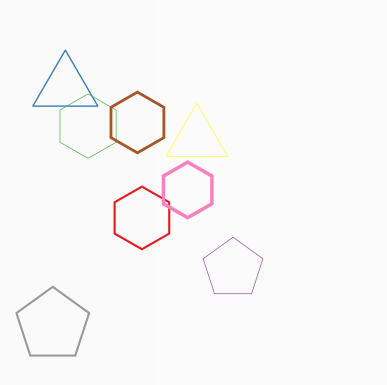[{"shape": "hexagon", "thickness": 1.5, "radius": 0.41, "center": [0.366, 0.434]}, {"shape": "triangle", "thickness": 1, "radius": 0.48, "center": [0.169, 0.773]}, {"shape": "hexagon", "thickness": 0.5, "radius": 0.42, "center": [0.227, 0.672]}, {"shape": "pentagon", "thickness": 0.5, "radius": 0.41, "center": [0.601, 0.303]}, {"shape": "triangle", "thickness": 0.5, "radius": 0.46, "center": [0.508, 0.64]}, {"shape": "hexagon", "thickness": 2, "radius": 0.39, "center": [0.355, 0.682]}, {"shape": "hexagon", "thickness": 2.5, "radius": 0.36, "center": [0.484, 0.507]}, {"shape": "pentagon", "thickness": 1.5, "radius": 0.49, "center": [0.136, 0.156]}]